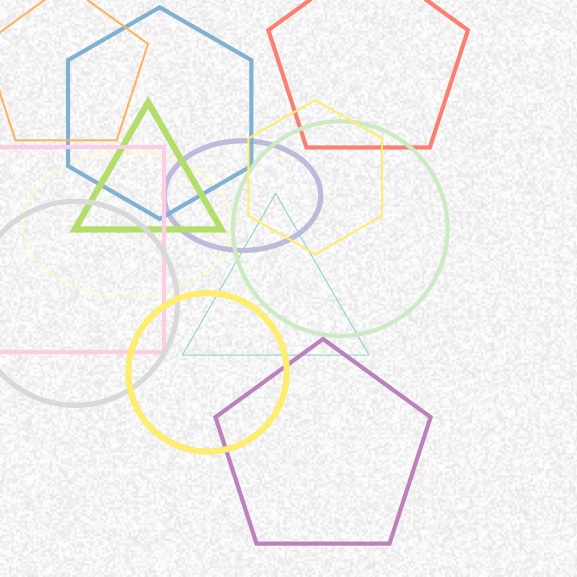[{"shape": "triangle", "thickness": 0.5, "radius": 0.93, "center": [0.477, 0.478]}, {"shape": "oval", "thickness": 0.5, "radius": 0.9, "center": [0.22, 0.61]}, {"shape": "oval", "thickness": 2.5, "radius": 0.68, "center": [0.42, 0.66]}, {"shape": "pentagon", "thickness": 2, "radius": 0.91, "center": [0.637, 0.891]}, {"shape": "hexagon", "thickness": 2, "radius": 0.92, "center": [0.277, 0.803]}, {"shape": "pentagon", "thickness": 1, "radius": 0.75, "center": [0.114, 0.877]}, {"shape": "triangle", "thickness": 3, "radius": 0.73, "center": [0.257, 0.675]}, {"shape": "square", "thickness": 2, "radius": 0.89, "center": [0.107, 0.567]}, {"shape": "circle", "thickness": 2.5, "radius": 0.88, "center": [0.131, 0.474]}, {"shape": "pentagon", "thickness": 2, "radius": 0.98, "center": [0.559, 0.216]}, {"shape": "circle", "thickness": 2, "radius": 0.93, "center": [0.589, 0.603]}, {"shape": "circle", "thickness": 3, "radius": 0.69, "center": [0.359, 0.354]}, {"shape": "hexagon", "thickness": 1, "radius": 0.67, "center": [0.546, 0.692]}]